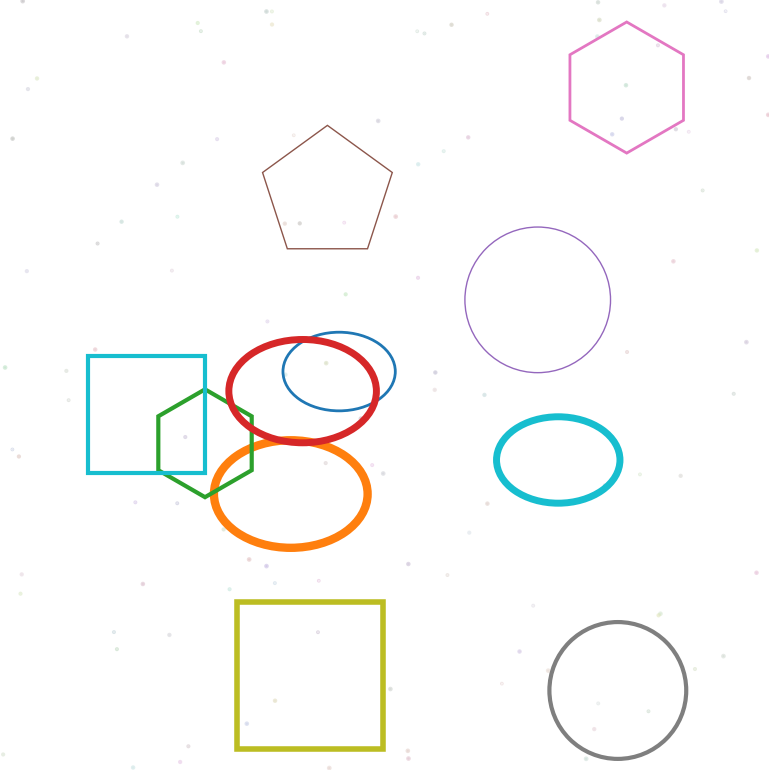[{"shape": "oval", "thickness": 1, "radius": 0.36, "center": [0.44, 0.517]}, {"shape": "oval", "thickness": 3, "radius": 0.5, "center": [0.378, 0.358]}, {"shape": "hexagon", "thickness": 1.5, "radius": 0.35, "center": [0.266, 0.424]}, {"shape": "oval", "thickness": 2.5, "radius": 0.48, "center": [0.393, 0.492]}, {"shape": "circle", "thickness": 0.5, "radius": 0.47, "center": [0.698, 0.611]}, {"shape": "pentagon", "thickness": 0.5, "radius": 0.44, "center": [0.425, 0.749]}, {"shape": "hexagon", "thickness": 1, "radius": 0.43, "center": [0.814, 0.886]}, {"shape": "circle", "thickness": 1.5, "radius": 0.44, "center": [0.802, 0.103]}, {"shape": "square", "thickness": 2, "radius": 0.47, "center": [0.402, 0.123]}, {"shape": "square", "thickness": 1.5, "radius": 0.38, "center": [0.19, 0.462]}, {"shape": "oval", "thickness": 2.5, "radius": 0.4, "center": [0.725, 0.403]}]